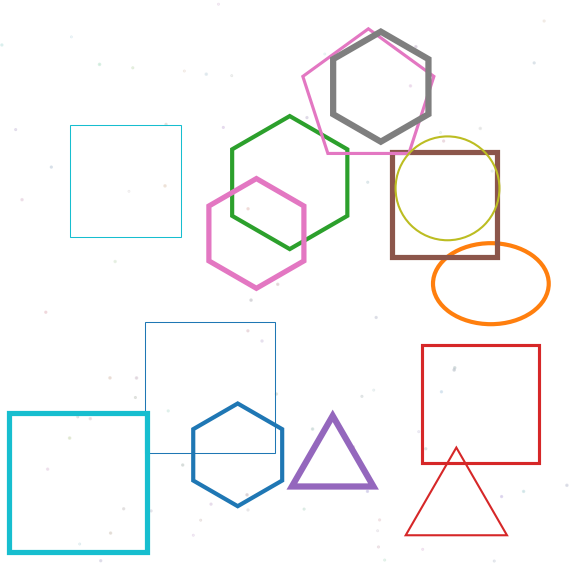[{"shape": "hexagon", "thickness": 2, "radius": 0.44, "center": [0.412, 0.212]}, {"shape": "square", "thickness": 0.5, "radius": 0.57, "center": [0.364, 0.328]}, {"shape": "oval", "thickness": 2, "radius": 0.5, "center": [0.85, 0.508]}, {"shape": "hexagon", "thickness": 2, "radius": 0.58, "center": [0.502, 0.683]}, {"shape": "triangle", "thickness": 1, "radius": 0.51, "center": [0.79, 0.123]}, {"shape": "square", "thickness": 1.5, "radius": 0.51, "center": [0.832, 0.299]}, {"shape": "triangle", "thickness": 3, "radius": 0.41, "center": [0.576, 0.198]}, {"shape": "square", "thickness": 2.5, "radius": 0.45, "center": [0.769, 0.645]}, {"shape": "hexagon", "thickness": 2.5, "radius": 0.48, "center": [0.444, 0.595]}, {"shape": "pentagon", "thickness": 1.5, "radius": 0.6, "center": [0.638, 0.83]}, {"shape": "hexagon", "thickness": 3, "radius": 0.48, "center": [0.659, 0.849]}, {"shape": "circle", "thickness": 1, "radius": 0.45, "center": [0.775, 0.673]}, {"shape": "square", "thickness": 0.5, "radius": 0.48, "center": [0.218, 0.686]}, {"shape": "square", "thickness": 2.5, "radius": 0.6, "center": [0.135, 0.164]}]